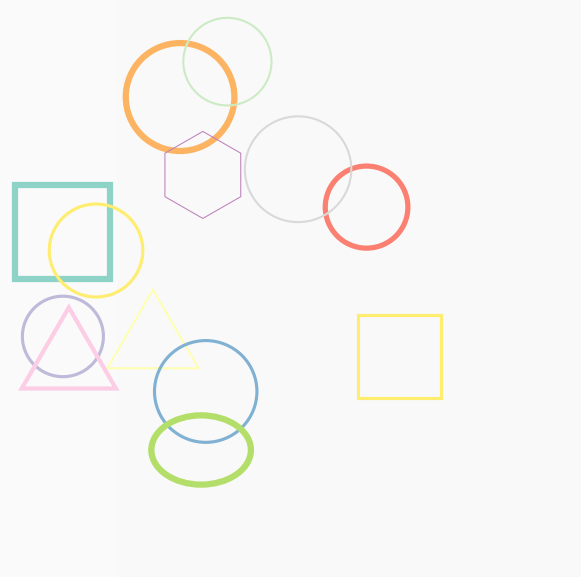[{"shape": "square", "thickness": 3, "radius": 0.41, "center": [0.107, 0.597]}, {"shape": "triangle", "thickness": 1, "radius": 0.45, "center": [0.263, 0.407]}, {"shape": "circle", "thickness": 1.5, "radius": 0.35, "center": [0.108, 0.417]}, {"shape": "circle", "thickness": 2.5, "radius": 0.36, "center": [0.631, 0.641]}, {"shape": "circle", "thickness": 1.5, "radius": 0.44, "center": [0.354, 0.321]}, {"shape": "circle", "thickness": 3, "radius": 0.47, "center": [0.31, 0.831]}, {"shape": "oval", "thickness": 3, "radius": 0.43, "center": [0.346, 0.22]}, {"shape": "triangle", "thickness": 2, "radius": 0.47, "center": [0.118, 0.373]}, {"shape": "circle", "thickness": 1, "radius": 0.46, "center": [0.513, 0.706]}, {"shape": "hexagon", "thickness": 0.5, "radius": 0.38, "center": [0.349, 0.696]}, {"shape": "circle", "thickness": 1, "radius": 0.38, "center": [0.391, 0.892]}, {"shape": "square", "thickness": 1.5, "radius": 0.36, "center": [0.688, 0.382]}, {"shape": "circle", "thickness": 1.5, "radius": 0.4, "center": [0.165, 0.565]}]